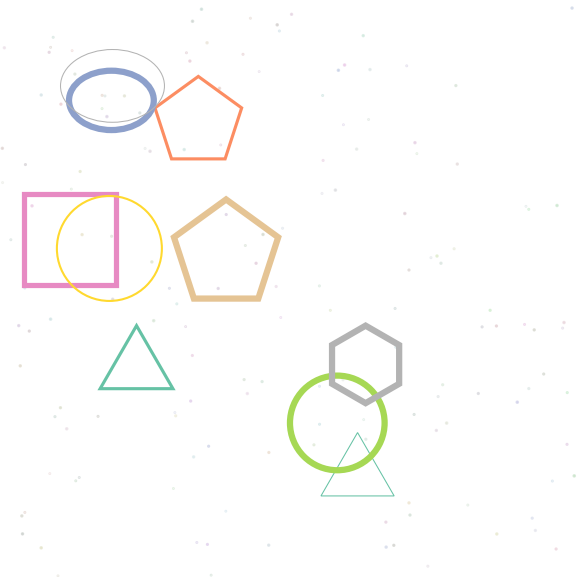[{"shape": "triangle", "thickness": 0.5, "radius": 0.37, "center": [0.619, 0.177]}, {"shape": "triangle", "thickness": 1.5, "radius": 0.36, "center": [0.236, 0.362]}, {"shape": "pentagon", "thickness": 1.5, "radius": 0.39, "center": [0.343, 0.788]}, {"shape": "oval", "thickness": 3, "radius": 0.37, "center": [0.193, 0.825]}, {"shape": "square", "thickness": 2.5, "radius": 0.4, "center": [0.121, 0.584]}, {"shape": "circle", "thickness": 3, "radius": 0.41, "center": [0.584, 0.267]}, {"shape": "circle", "thickness": 1, "radius": 0.45, "center": [0.189, 0.569]}, {"shape": "pentagon", "thickness": 3, "radius": 0.47, "center": [0.391, 0.559]}, {"shape": "oval", "thickness": 0.5, "radius": 0.45, "center": [0.195, 0.85]}, {"shape": "hexagon", "thickness": 3, "radius": 0.34, "center": [0.633, 0.368]}]